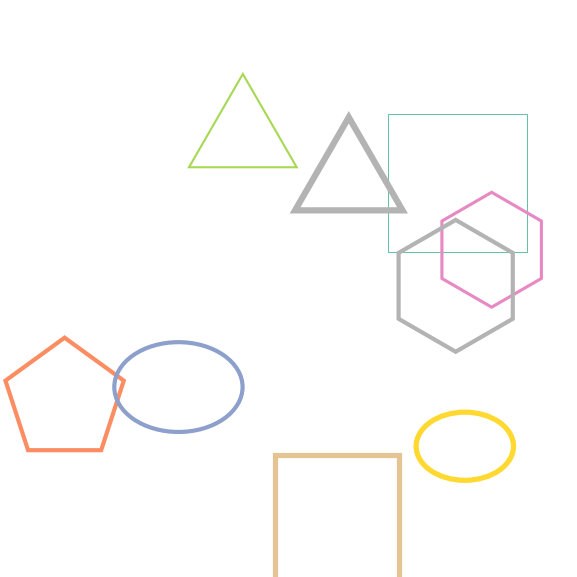[{"shape": "square", "thickness": 0.5, "radius": 0.6, "center": [0.792, 0.683]}, {"shape": "pentagon", "thickness": 2, "radius": 0.54, "center": [0.112, 0.307]}, {"shape": "oval", "thickness": 2, "radius": 0.56, "center": [0.309, 0.329]}, {"shape": "hexagon", "thickness": 1.5, "radius": 0.5, "center": [0.851, 0.567]}, {"shape": "triangle", "thickness": 1, "radius": 0.54, "center": [0.421, 0.763]}, {"shape": "oval", "thickness": 2.5, "radius": 0.42, "center": [0.805, 0.226]}, {"shape": "square", "thickness": 2.5, "radius": 0.54, "center": [0.584, 0.104]}, {"shape": "triangle", "thickness": 3, "radius": 0.54, "center": [0.604, 0.689]}, {"shape": "hexagon", "thickness": 2, "radius": 0.57, "center": [0.789, 0.504]}]